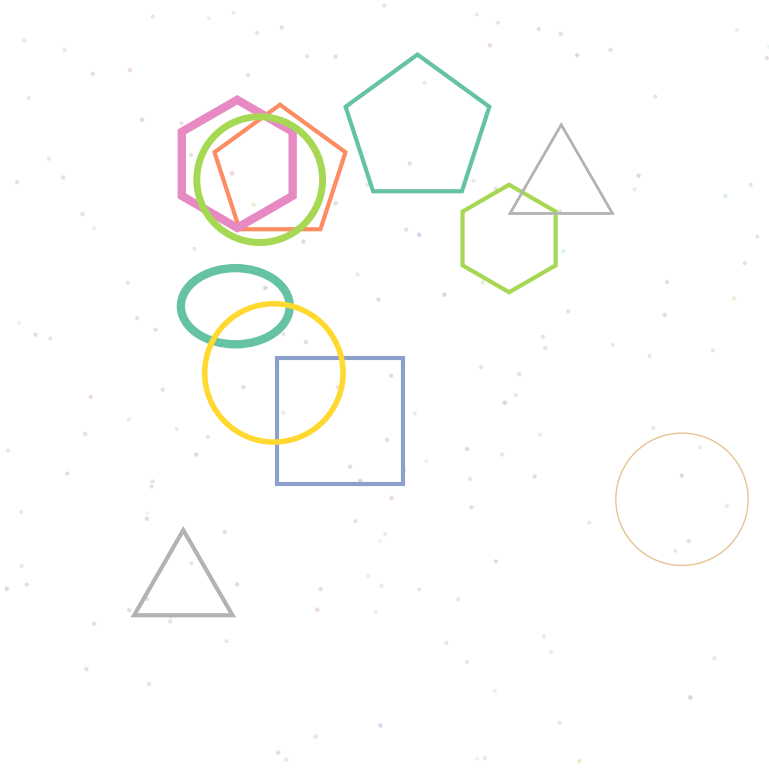[{"shape": "pentagon", "thickness": 1.5, "radius": 0.49, "center": [0.542, 0.831]}, {"shape": "oval", "thickness": 3, "radius": 0.35, "center": [0.306, 0.602]}, {"shape": "pentagon", "thickness": 1.5, "radius": 0.45, "center": [0.364, 0.775]}, {"shape": "square", "thickness": 1.5, "radius": 0.41, "center": [0.442, 0.453]}, {"shape": "hexagon", "thickness": 3, "radius": 0.42, "center": [0.308, 0.787]}, {"shape": "circle", "thickness": 2.5, "radius": 0.41, "center": [0.337, 0.767]}, {"shape": "hexagon", "thickness": 1.5, "radius": 0.35, "center": [0.661, 0.69]}, {"shape": "circle", "thickness": 2, "radius": 0.45, "center": [0.356, 0.516]}, {"shape": "circle", "thickness": 0.5, "radius": 0.43, "center": [0.886, 0.352]}, {"shape": "triangle", "thickness": 1, "radius": 0.38, "center": [0.729, 0.761]}, {"shape": "triangle", "thickness": 1.5, "radius": 0.37, "center": [0.238, 0.238]}]